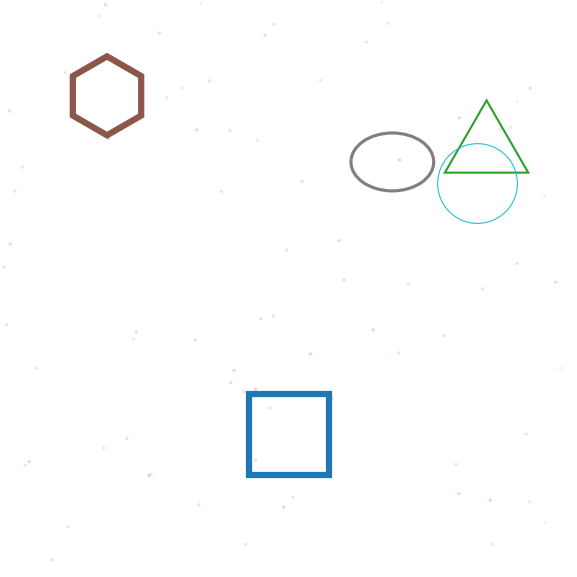[{"shape": "square", "thickness": 3, "radius": 0.35, "center": [0.501, 0.247]}, {"shape": "triangle", "thickness": 1, "radius": 0.42, "center": [0.843, 0.742]}, {"shape": "hexagon", "thickness": 3, "radius": 0.34, "center": [0.185, 0.833]}, {"shape": "oval", "thickness": 1.5, "radius": 0.36, "center": [0.679, 0.719]}, {"shape": "circle", "thickness": 0.5, "radius": 0.35, "center": [0.827, 0.681]}]